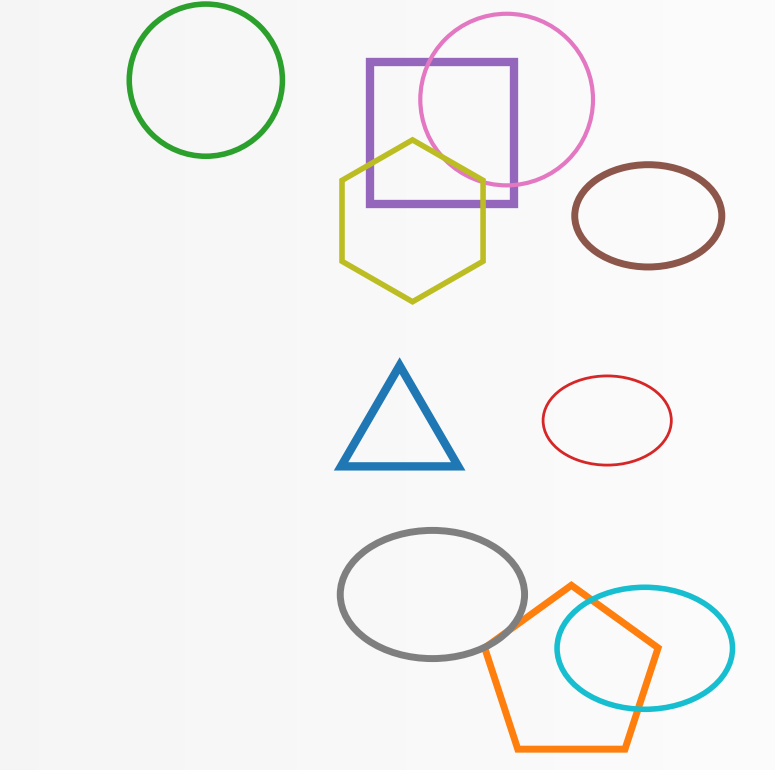[{"shape": "triangle", "thickness": 3, "radius": 0.44, "center": [0.516, 0.438]}, {"shape": "pentagon", "thickness": 2.5, "radius": 0.59, "center": [0.737, 0.122]}, {"shape": "circle", "thickness": 2, "radius": 0.49, "center": [0.266, 0.896]}, {"shape": "oval", "thickness": 1, "radius": 0.41, "center": [0.783, 0.454]}, {"shape": "square", "thickness": 3, "radius": 0.46, "center": [0.571, 0.827]}, {"shape": "oval", "thickness": 2.5, "radius": 0.47, "center": [0.836, 0.72]}, {"shape": "circle", "thickness": 1.5, "radius": 0.56, "center": [0.654, 0.871]}, {"shape": "oval", "thickness": 2.5, "radius": 0.59, "center": [0.558, 0.228]}, {"shape": "hexagon", "thickness": 2, "radius": 0.53, "center": [0.532, 0.713]}, {"shape": "oval", "thickness": 2, "radius": 0.57, "center": [0.832, 0.158]}]